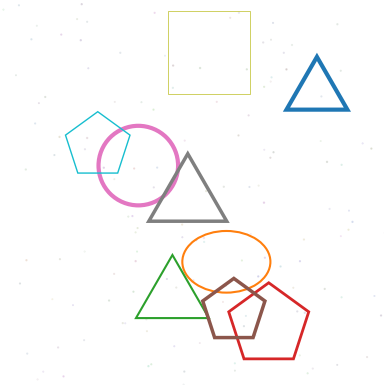[{"shape": "triangle", "thickness": 3, "radius": 0.46, "center": [0.823, 0.761]}, {"shape": "oval", "thickness": 1.5, "radius": 0.57, "center": [0.588, 0.32]}, {"shape": "triangle", "thickness": 1.5, "radius": 0.55, "center": [0.448, 0.228]}, {"shape": "pentagon", "thickness": 2, "radius": 0.55, "center": [0.698, 0.156]}, {"shape": "pentagon", "thickness": 2.5, "radius": 0.42, "center": [0.607, 0.192]}, {"shape": "circle", "thickness": 3, "radius": 0.52, "center": [0.359, 0.57]}, {"shape": "triangle", "thickness": 2.5, "radius": 0.58, "center": [0.488, 0.484]}, {"shape": "square", "thickness": 0.5, "radius": 0.54, "center": [0.543, 0.864]}, {"shape": "pentagon", "thickness": 1, "radius": 0.44, "center": [0.254, 0.622]}]